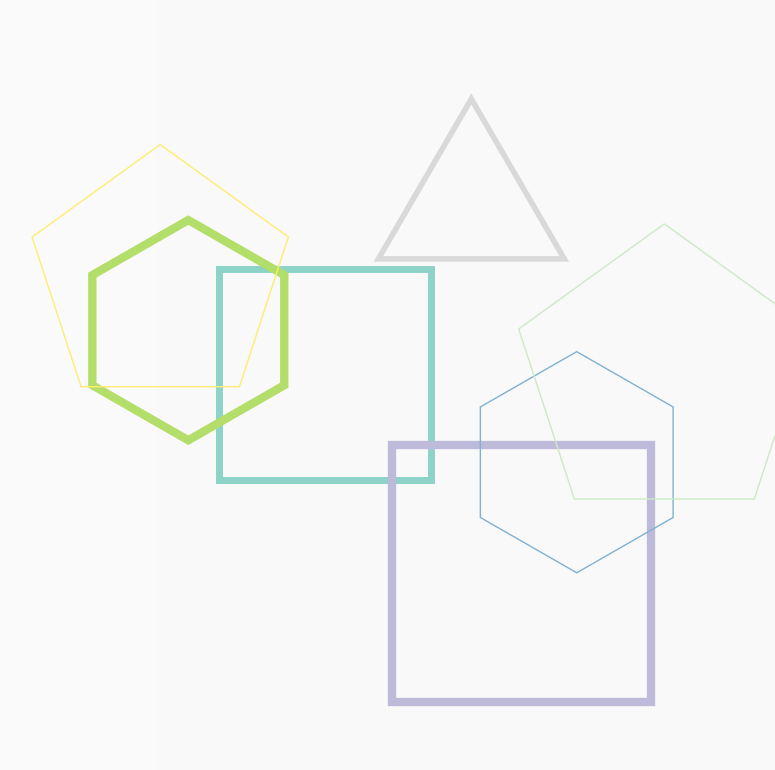[{"shape": "square", "thickness": 2.5, "radius": 0.69, "center": [0.42, 0.514]}, {"shape": "square", "thickness": 3, "radius": 0.83, "center": [0.673, 0.255]}, {"shape": "hexagon", "thickness": 0.5, "radius": 0.72, "center": [0.744, 0.4]}, {"shape": "hexagon", "thickness": 3, "radius": 0.71, "center": [0.243, 0.571]}, {"shape": "triangle", "thickness": 2, "radius": 0.69, "center": [0.608, 0.733]}, {"shape": "pentagon", "thickness": 0.5, "radius": 0.99, "center": [0.857, 0.512]}, {"shape": "pentagon", "thickness": 0.5, "radius": 0.87, "center": [0.207, 0.638]}]